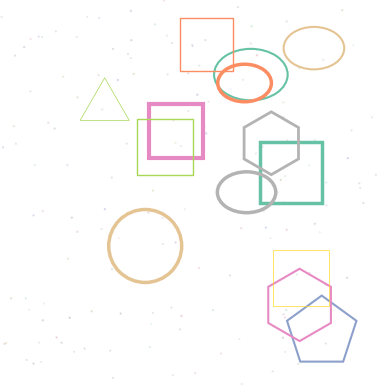[{"shape": "oval", "thickness": 1.5, "radius": 0.48, "center": [0.652, 0.806]}, {"shape": "square", "thickness": 2.5, "radius": 0.4, "center": [0.755, 0.552]}, {"shape": "square", "thickness": 1, "radius": 0.34, "center": [0.535, 0.885]}, {"shape": "oval", "thickness": 2.5, "radius": 0.35, "center": [0.635, 0.784]}, {"shape": "pentagon", "thickness": 1.5, "radius": 0.47, "center": [0.836, 0.137]}, {"shape": "square", "thickness": 3, "radius": 0.35, "center": [0.458, 0.66]}, {"shape": "hexagon", "thickness": 1.5, "radius": 0.47, "center": [0.778, 0.208]}, {"shape": "square", "thickness": 1, "radius": 0.36, "center": [0.428, 0.619]}, {"shape": "triangle", "thickness": 0.5, "radius": 0.37, "center": [0.272, 0.724]}, {"shape": "square", "thickness": 0.5, "radius": 0.37, "center": [0.782, 0.277]}, {"shape": "circle", "thickness": 2.5, "radius": 0.47, "center": [0.377, 0.361]}, {"shape": "oval", "thickness": 1.5, "radius": 0.39, "center": [0.815, 0.875]}, {"shape": "oval", "thickness": 2.5, "radius": 0.38, "center": [0.64, 0.501]}, {"shape": "hexagon", "thickness": 2, "radius": 0.41, "center": [0.705, 0.628]}]